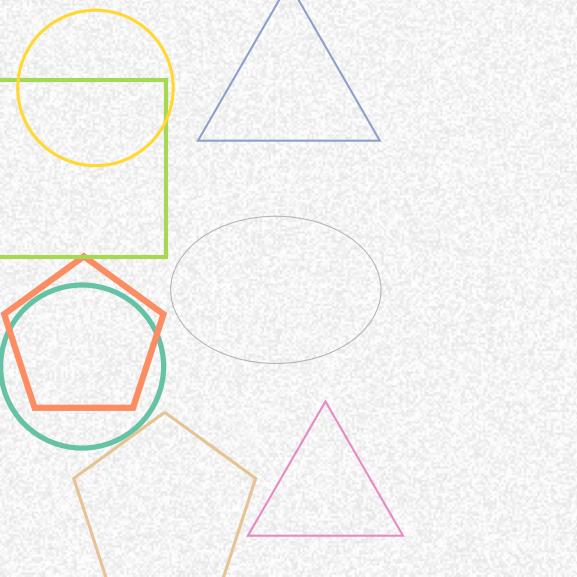[{"shape": "circle", "thickness": 2.5, "radius": 0.71, "center": [0.142, 0.364]}, {"shape": "pentagon", "thickness": 3, "radius": 0.72, "center": [0.145, 0.41]}, {"shape": "triangle", "thickness": 1, "radius": 0.91, "center": [0.5, 0.846]}, {"shape": "triangle", "thickness": 1, "radius": 0.78, "center": [0.564, 0.149]}, {"shape": "square", "thickness": 2, "radius": 0.77, "center": [0.134, 0.707]}, {"shape": "circle", "thickness": 1.5, "radius": 0.67, "center": [0.165, 0.847]}, {"shape": "pentagon", "thickness": 1.5, "radius": 0.83, "center": [0.285, 0.12]}, {"shape": "oval", "thickness": 0.5, "radius": 0.91, "center": [0.478, 0.497]}]